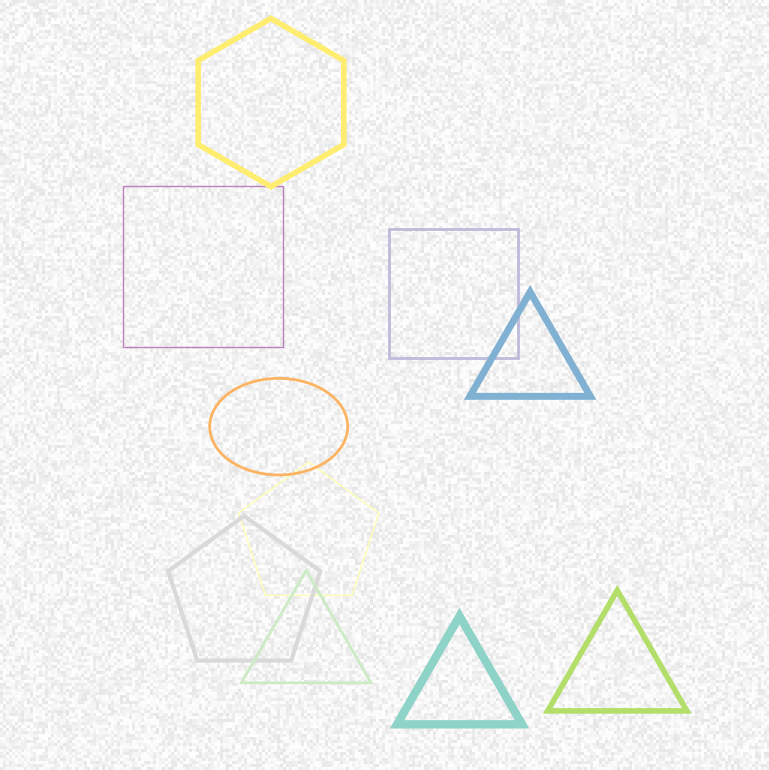[{"shape": "triangle", "thickness": 3, "radius": 0.47, "center": [0.597, 0.106]}, {"shape": "pentagon", "thickness": 0.5, "radius": 0.48, "center": [0.401, 0.304]}, {"shape": "square", "thickness": 1, "radius": 0.42, "center": [0.589, 0.619]}, {"shape": "triangle", "thickness": 2.5, "radius": 0.45, "center": [0.688, 0.53]}, {"shape": "oval", "thickness": 1, "radius": 0.45, "center": [0.362, 0.446]}, {"shape": "triangle", "thickness": 2, "radius": 0.52, "center": [0.802, 0.129]}, {"shape": "pentagon", "thickness": 1.5, "radius": 0.52, "center": [0.317, 0.226]}, {"shape": "square", "thickness": 0.5, "radius": 0.52, "center": [0.264, 0.654]}, {"shape": "triangle", "thickness": 1, "radius": 0.49, "center": [0.398, 0.162]}, {"shape": "hexagon", "thickness": 2, "radius": 0.55, "center": [0.352, 0.867]}]